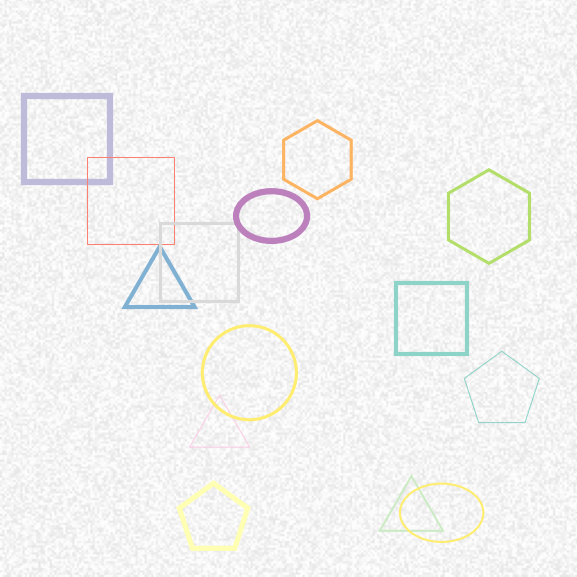[{"shape": "square", "thickness": 2, "radius": 0.31, "center": [0.748, 0.448]}, {"shape": "pentagon", "thickness": 0.5, "radius": 0.34, "center": [0.869, 0.323]}, {"shape": "pentagon", "thickness": 2.5, "radius": 0.31, "center": [0.37, 0.1]}, {"shape": "square", "thickness": 3, "radius": 0.37, "center": [0.117, 0.759]}, {"shape": "square", "thickness": 0.5, "radius": 0.38, "center": [0.226, 0.652]}, {"shape": "triangle", "thickness": 2, "radius": 0.35, "center": [0.277, 0.502]}, {"shape": "hexagon", "thickness": 1.5, "radius": 0.34, "center": [0.55, 0.723]}, {"shape": "hexagon", "thickness": 1.5, "radius": 0.4, "center": [0.847, 0.624]}, {"shape": "triangle", "thickness": 0.5, "radius": 0.3, "center": [0.38, 0.255]}, {"shape": "square", "thickness": 1.5, "radius": 0.34, "center": [0.345, 0.545]}, {"shape": "oval", "thickness": 3, "radius": 0.31, "center": [0.47, 0.625]}, {"shape": "triangle", "thickness": 1, "radius": 0.32, "center": [0.712, 0.112]}, {"shape": "circle", "thickness": 1.5, "radius": 0.41, "center": [0.432, 0.354]}, {"shape": "oval", "thickness": 1, "radius": 0.36, "center": [0.765, 0.111]}]